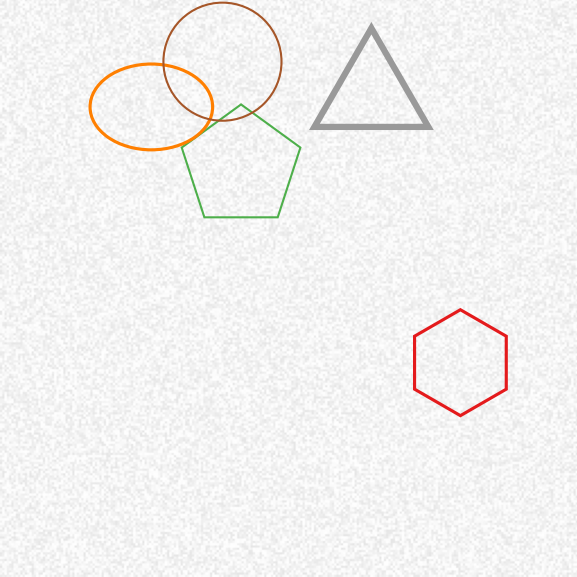[{"shape": "hexagon", "thickness": 1.5, "radius": 0.46, "center": [0.797, 0.371]}, {"shape": "pentagon", "thickness": 1, "radius": 0.54, "center": [0.417, 0.71]}, {"shape": "oval", "thickness": 1.5, "radius": 0.53, "center": [0.262, 0.814]}, {"shape": "circle", "thickness": 1, "radius": 0.51, "center": [0.385, 0.892]}, {"shape": "triangle", "thickness": 3, "radius": 0.57, "center": [0.643, 0.836]}]